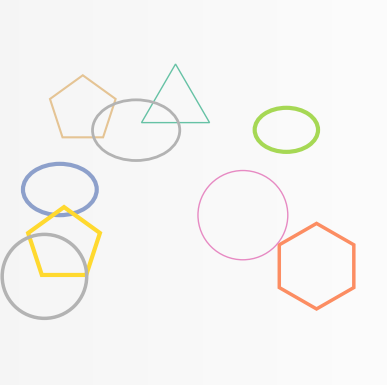[{"shape": "triangle", "thickness": 1, "radius": 0.51, "center": [0.453, 0.732]}, {"shape": "hexagon", "thickness": 2.5, "radius": 0.56, "center": [0.817, 0.309]}, {"shape": "oval", "thickness": 3, "radius": 0.48, "center": [0.154, 0.508]}, {"shape": "circle", "thickness": 1, "radius": 0.58, "center": [0.627, 0.441]}, {"shape": "oval", "thickness": 3, "radius": 0.41, "center": [0.739, 0.663]}, {"shape": "pentagon", "thickness": 3, "radius": 0.49, "center": [0.165, 0.365]}, {"shape": "pentagon", "thickness": 1.5, "radius": 0.45, "center": [0.214, 0.715]}, {"shape": "circle", "thickness": 2.5, "radius": 0.55, "center": [0.115, 0.282]}, {"shape": "oval", "thickness": 2, "radius": 0.56, "center": [0.351, 0.662]}]